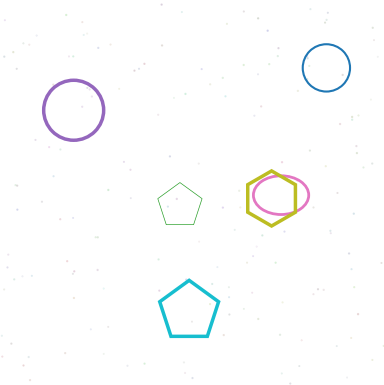[{"shape": "circle", "thickness": 1.5, "radius": 0.31, "center": [0.848, 0.824]}, {"shape": "pentagon", "thickness": 0.5, "radius": 0.3, "center": [0.467, 0.465]}, {"shape": "circle", "thickness": 2.5, "radius": 0.39, "center": [0.191, 0.714]}, {"shape": "oval", "thickness": 2, "radius": 0.36, "center": [0.73, 0.493]}, {"shape": "hexagon", "thickness": 2.5, "radius": 0.36, "center": [0.705, 0.485]}, {"shape": "pentagon", "thickness": 2.5, "radius": 0.4, "center": [0.491, 0.191]}]